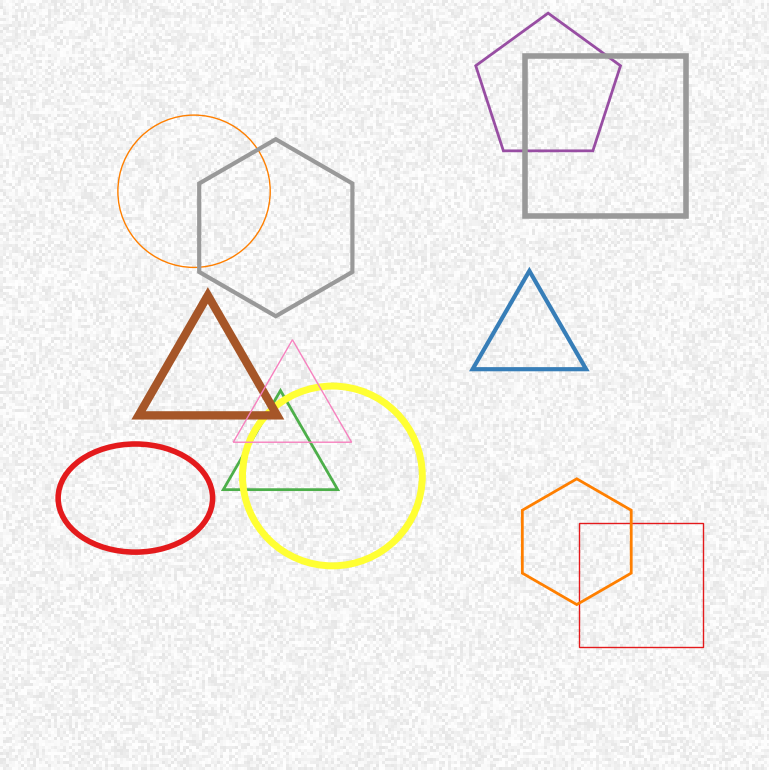[{"shape": "oval", "thickness": 2, "radius": 0.5, "center": [0.176, 0.353]}, {"shape": "square", "thickness": 0.5, "radius": 0.4, "center": [0.832, 0.24]}, {"shape": "triangle", "thickness": 1.5, "radius": 0.43, "center": [0.687, 0.563]}, {"shape": "triangle", "thickness": 1, "radius": 0.43, "center": [0.364, 0.407]}, {"shape": "pentagon", "thickness": 1, "radius": 0.49, "center": [0.712, 0.884]}, {"shape": "hexagon", "thickness": 1, "radius": 0.41, "center": [0.749, 0.297]}, {"shape": "circle", "thickness": 0.5, "radius": 0.49, "center": [0.252, 0.752]}, {"shape": "circle", "thickness": 2.5, "radius": 0.58, "center": [0.432, 0.382]}, {"shape": "triangle", "thickness": 3, "radius": 0.52, "center": [0.27, 0.512]}, {"shape": "triangle", "thickness": 0.5, "radius": 0.44, "center": [0.38, 0.47]}, {"shape": "square", "thickness": 2, "radius": 0.52, "center": [0.787, 0.823]}, {"shape": "hexagon", "thickness": 1.5, "radius": 0.57, "center": [0.358, 0.704]}]